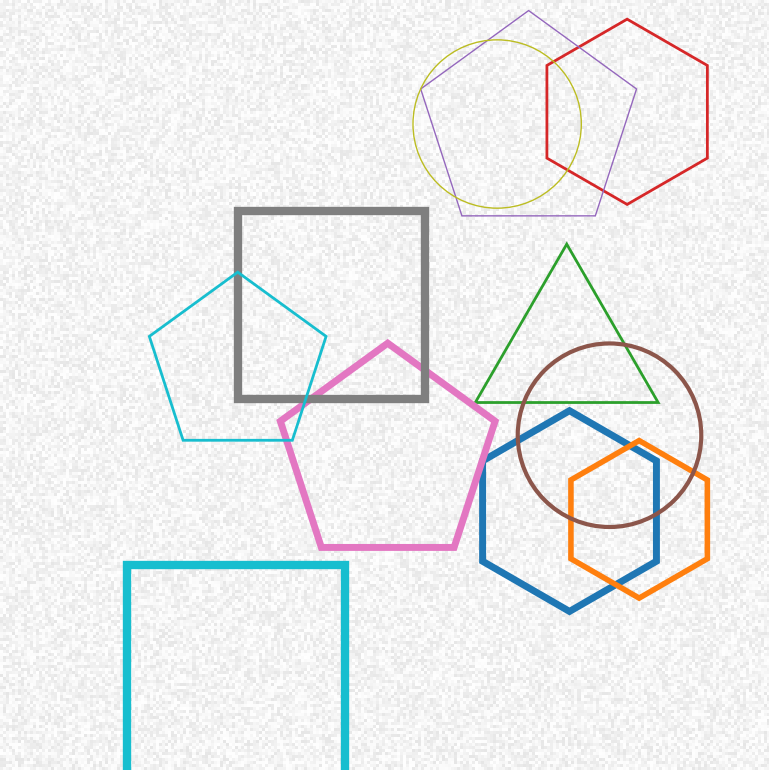[{"shape": "hexagon", "thickness": 2.5, "radius": 0.65, "center": [0.74, 0.336]}, {"shape": "hexagon", "thickness": 2, "radius": 0.51, "center": [0.83, 0.326]}, {"shape": "triangle", "thickness": 1, "radius": 0.69, "center": [0.736, 0.546]}, {"shape": "hexagon", "thickness": 1, "radius": 0.6, "center": [0.814, 0.855]}, {"shape": "pentagon", "thickness": 0.5, "radius": 0.74, "center": [0.687, 0.839]}, {"shape": "circle", "thickness": 1.5, "radius": 0.6, "center": [0.792, 0.435]}, {"shape": "pentagon", "thickness": 2.5, "radius": 0.73, "center": [0.504, 0.408]}, {"shape": "square", "thickness": 3, "radius": 0.61, "center": [0.431, 0.603]}, {"shape": "circle", "thickness": 0.5, "radius": 0.55, "center": [0.646, 0.839]}, {"shape": "pentagon", "thickness": 1, "radius": 0.6, "center": [0.309, 0.526]}, {"shape": "square", "thickness": 3, "radius": 0.71, "center": [0.306, 0.126]}]